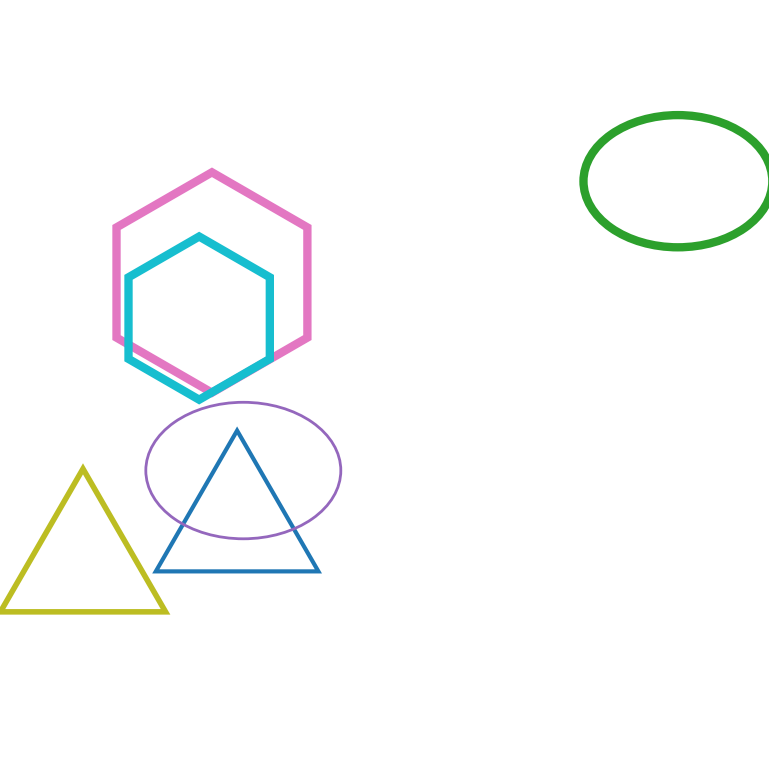[{"shape": "triangle", "thickness": 1.5, "radius": 0.61, "center": [0.308, 0.319]}, {"shape": "oval", "thickness": 3, "radius": 0.61, "center": [0.88, 0.765]}, {"shape": "oval", "thickness": 1, "radius": 0.63, "center": [0.316, 0.389]}, {"shape": "hexagon", "thickness": 3, "radius": 0.72, "center": [0.275, 0.633]}, {"shape": "triangle", "thickness": 2, "radius": 0.62, "center": [0.108, 0.267]}, {"shape": "hexagon", "thickness": 3, "radius": 0.53, "center": [0.259, 0.587]}]